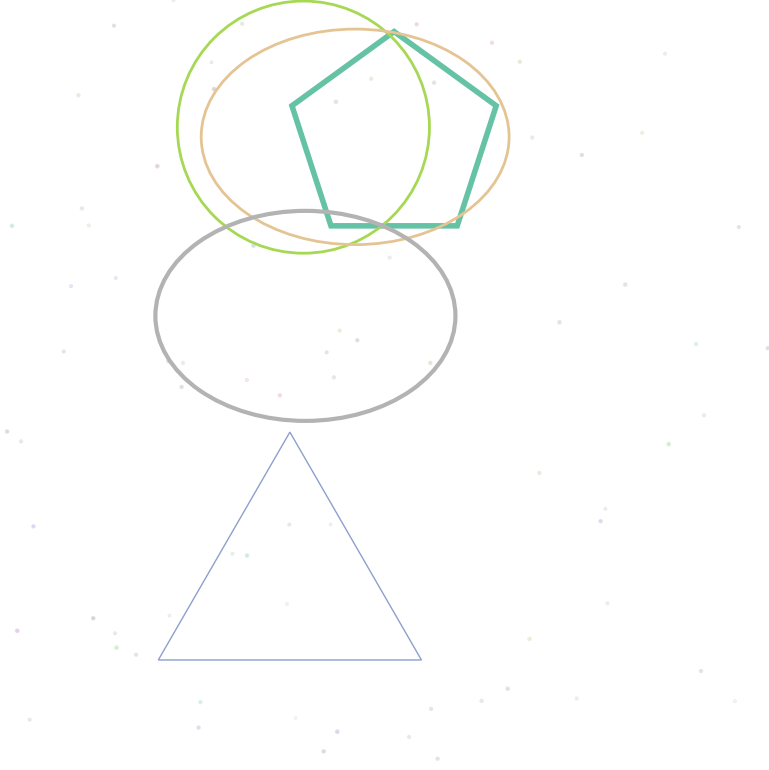[{"shape": "pentagon", "thickness": 2, "radius": 0.7, "center": [0.512, 0.82]}, {"shape": "triangle", "thickness": 0.5, "radius": 0.99, "center": [0.376, 0.242]}, {"shape": "circle", "thickness": 1, "radius": 0.82, "center": [0.394, 0.835]}, {"shape": "oval", "thickness": 1, "radius": 1.0, "center": [0.461, 0.822]}, {"shape": "oval", "thickness": 1.5, "radius": 0.97, "center": [0.397, 0.59]}]